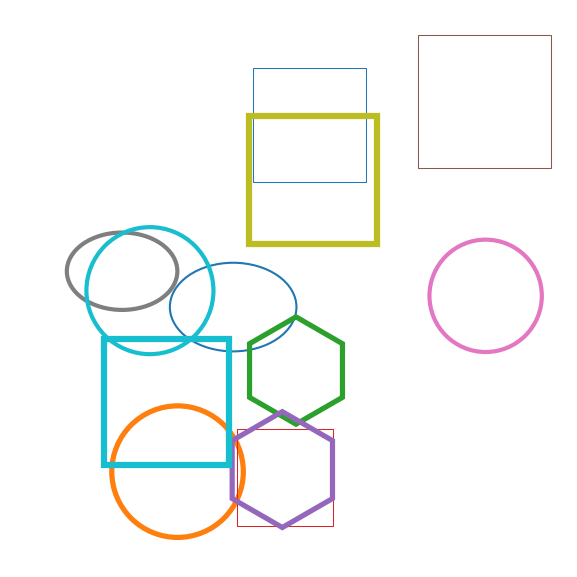[{"shape": "oval", "thickness": 1, "radius": 0.55, "center": [0.404, 0.467]}, {"shape": "square", "thickness": 0.5, "radius": 0.49, "center": [0.536, 0.782]}, {"shape": "circle", "thickness": 2.5, "radius": 0.57, "center": [0.307, 0.182]}, {"shape": "hexagon", "thickness": 2.5, "radius": 0.46, "center": [0.513, 0.358]}, {"shape": "square", "thickness": 0.5, "radius": 0.42, "center": [0.494, 0.172]}, {"shape": "hexagon", "thickness": 2.5, "radius": 0.5, "center": [0.489, 0.186]}, {"shape": "square", "thickness": 0.5, "radius": 0.58, "center": [0.84, 0.823]}, {"shape": "circle", "thickness": 2, "radius": 0.49, "center": [0.841, 0.487]}, {"shape": "oval", "thickness": 2, "radius": 0.48, "center": [0.211, 0.529]}, {"shape": "square", "thickness": 3, "radius": 0.55, "center": [0.543, 0.688]}, {"shape": "square", "thickness": 3, "radius": 0.54, "center": [0.289, 0.303]}, {"shape": "circle", "thickness": 2, "radius": 0.55, "center": [0.26, 0.496]}]